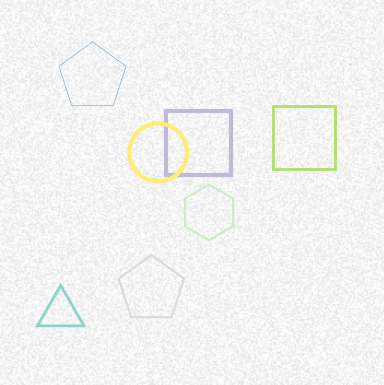[{"shape": "triangle", "thickness": 2, "radius": 0.35, "center": [0.158, 0.189]}, {"shape": "square", "thickness": 3, "radius": 0.42, "center": [0.515, 0.629]}, {"shape": "pentagon", "thickness": 0.5, "radius": 0.46, "center": [0.24, 0.8]}, {"shape": "square", "thickness": 2, "radius": 0.41, "center": [0.79, 0.644]}, {"shape": "pentagon", "thickness": 1.5, "radius": 0.45, "center": [0.393, 0.248]}, {"shape": "hexagon", "thickness": 1.5, "radius": 0.36, "center": [0.543, 0.448]}, {"shape": "circle", "thickness": 3, "radius": 0.38, "center": [0.411, 0.604]}]